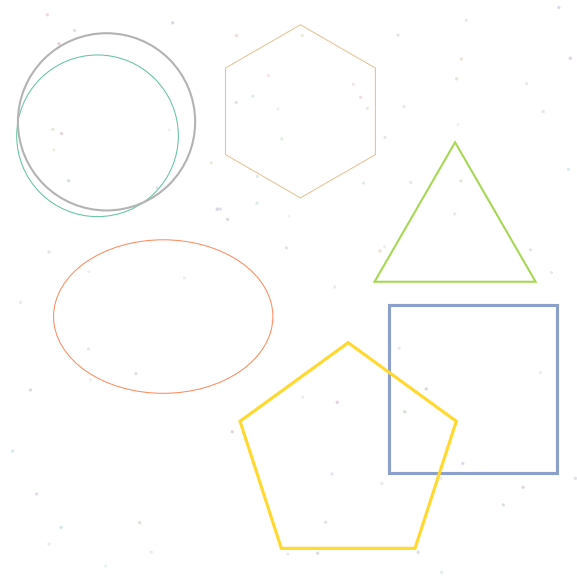[{"shape": "circle", "thickness": 0.5, "radius": 0.7, "center": [0.169, 0.764]}, {"shape": "oval", "thickness": 0.5, "radius": 0.95, "center": [0.283, 0.451]}, {"shape": "square", "thickness": 1.5, "radius": 0.72, "center": [0.819, 0.325]}, {"shape": "triangle", "thickness": 1, "radius": 0.8, "center": [0.788, 0.592]}, {"shape": "pentagon", "thickness": 1.5, "radius": 0.98, "center": [0.603, 0.209]}, {"shape": "hexagon", "thickness": 0.5, "radius": 0.75, "center": [0.52, 0.806]}, {"shape": "circle", "thickness": 1, "radius": 0.77, "center": [0.184, 0.788]}]